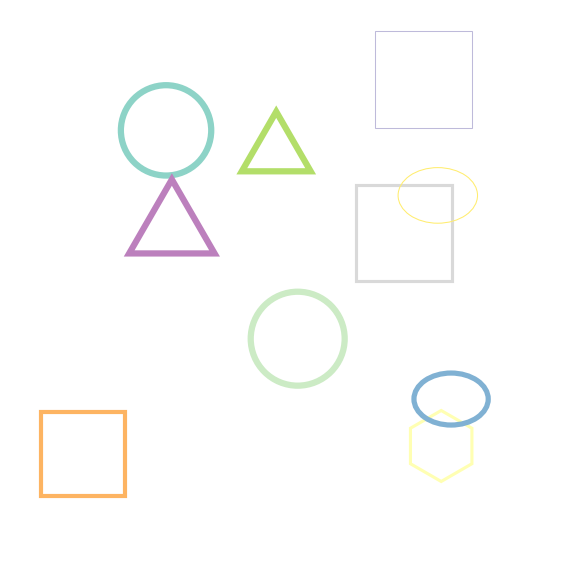[{"shape": "circle", "thickness": 3, "radius": 0.39, "center": [0.288, 0.773]}, {"shape": "hexagon", "thickness": 1.5, "radius": 0.31, "center": [0.764, 0.227]}, {"shape": "square", "thickness": 0.5, "radius": 0.42, "center": [0.733, 0.861]}, {"shape": "oval", "thickness": 2.5, "radius": 0.32, "center": [0.781, 0.308]}, {"shape": "square", "thickness": 2, "radius": 0.36, "center": [0.143, 0.212]}, {"shape": "triangle", "thickness": 3, "radius": 0.34, "center": [0.478, 0.737]}, {"shape": "square", "thickness": 1.5, "radius": 0.42, "center": [0.7, 0.596]}, {"shape": "triangle", "thickness": 3, "radius": 0.43, "center": [0.298, 0.603]}, {"shape": "circle", "thickness": 3, "radius": 0.41, "center": [0.515, 0.413]}, {"shape": "oval", "thickness": 0.5, "radius": 0.34, "center": [0.758, 0.661]}]